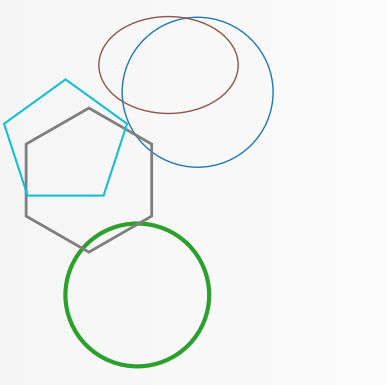[{"shape": "circle", "thickness": 1, "radius": 0.97, "center": [0.51, 0.76]}, {"shape": "circle", "thickness": 3, "radius": 0.93, "center": [0.354, 0.234]}, {"shape": "oval", "thickness": 1, "radius": 0.9, "center": [0.435, 0.831]}, {"shape": "hexagon", "thickness": 2, "radius": 0.94, "center": [0.229, 0.532]}, {"shape": "pentagon", "thickness": 1.5, "radius": 0.83, "center": [0.169, 0.627]}]